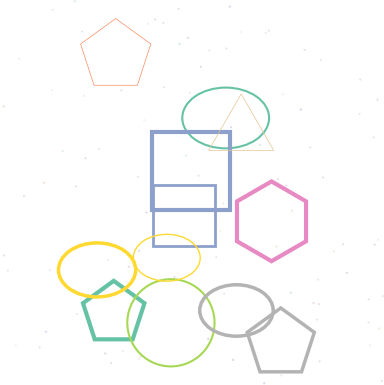[{"shape": "pentagon", "thickness": 3, "radius": 0.42, "center": [0.295, 0.187]}, {"shape": "oval", "thickness": 1.5, "radius": 0.56, "center": [0.586, 0.694]}, {"shape": "pentagon", "thickness": 0.5, "radius": 0.48, "center": [0.301, 0.856]}, {"shape": "square", "thickness": 2, "radius": 0.4, "center": [0.479, 0.44]}, {"shape": "square", "thickness": 3, "radius": 0.51, "center": [0.495, 0.557]}, {"shape": "hexagon", "thickness": 3, "radius": 0.52, "center": [0.705, 0.425]}, {"shape": "circle", "thickness": 1.5, "radius": 0.57, "center": [0.444, 0.162]}, {"shape": "oval", "thickness": 2.5, "radius": 0.5, "center": [0.252, 0.299]}, {"shape": "oval", "thickness": 1, "radius": 0.43, "center": [0.433, 0.331]}, {"shape": "triangle", "thickness": 0.5, "radius": 0.49, "center": [0.626, 0.658]}, {"shape": "pentagon", "thickness": 2.5, "radius": 0.46, "center": [0.729, 0.108]}, {"shape": "oval", "thickness": 2.5, "radius": 0.48, "center": [0.614, 0.194]}]